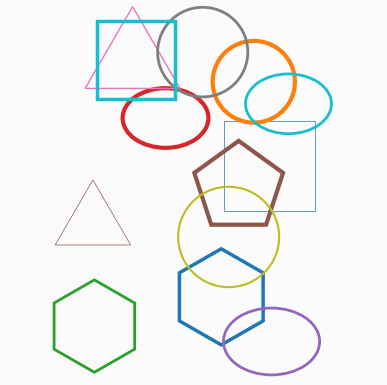[{"shape": "square", "thickness": 0.5, "radius": 0.59, "center": [0.696, 0.569]}, {"shape": "hexagon", "thickness": 2.5, "radius": 0.62, "center": [0.571, 0.229]}, {"shape": "circle", "thickness": 3, "radius": 0.53, "center": [0.655, 0.788]}, {"shape": "hexagon", "thickness": 2, "radius": 0.6, "center": [0.244, 0.153]}, {"shape": "oval", "thickness": 3, "radius": 0.55, "center": [0.427, 0.693]}, {"shape": "oval", "thickness": 2, "radius": 0.62, "center": [0.701, 0.113]}, {"shape": "pentagon", "thickness": 3, "radius": 0.6, "center": [0.616, 0.514]}, {"shape": "triangle", "thickness": 0.5, "radius": 0.56, "center": [0.24, 0.42]}, {"shape": "triangle", "thickness": 1, "radius": 0.71, "center": [0.342, 0.841]}, {"shape": "circle", "thickness": 2, "radius": 0.58, "center": [0.523, 0.865]}, {"shape": "circle", "thickness": 1.5, "radius": 0.65, "center": [0.59, 0.385]}, {"shape": "oval", "thickness": 2, "radius": 0.55, "center": [0.744, 0.73]}, {"shape": "square", "thickness": 2.5, "radius": 0.51, "center": [0.351, 0.843]}]